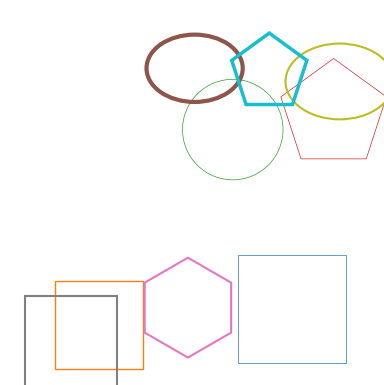[{"shape": "square", "thickness": 0.5, "radius": 0.7, "center": [0.758, 0.198]}, {"shape": "square", "thickness": 1, "radius": 0.57, "center": [0.257, 0.155]}, {"shape": "circle", "thickness": 0.5, "radius": 0.65, "center": [0.605, 0.663]}, {"shape": "pentagon", "thickness": 0.5, "radius": 0.72, "center": [0.867, 0.704]}, {"shape": "oval", "thickness": 3, "radius": 0.62, "center": [0.506, 0.823]}, {"shape": "hexagon", "thickness": 1.5, "radius": 0.65, "center": [0.488, 0.201]}, {"shape": "square", "thickness": 1.5, "radius": 0.6, "center": [0.184, 0.112]}, {"shape": "oval", "thickness": 1.5, "radius": 0.7, "center": [0.882, 0.788]}, {"shape": "pentagon", "thickness": 2.5, "radius": 0.51, "center": [0.699, 0.811]}]